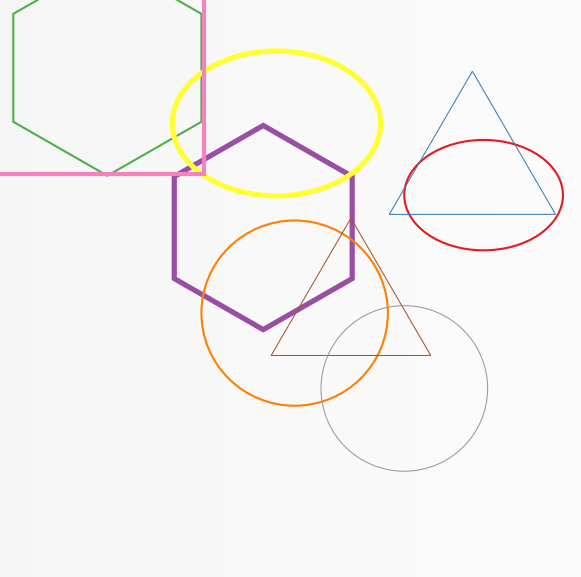[{"shape": "oval", "thickness": 1, "radius": 0.68, "center": [0.832, 0.661]}, {"shape": "triangle", "thickness": 0.5, "radius": 0.83, "center": [0.813, 0.711]}, {"shape": "hexagon", "thickness": 1, "radius": 0.93, "center": [0.185, 0.882]}, {"shape": "hexagon", "thickness": 2.5, "radius": 0.88, "center": [0.453, 0.605]}, {"shape": "circle", "thickness": 1, "radius": 0.8, "center": [0.507, 0.457]}, {"shape": "oval", "thickness": 2.5, "radius": 0.9, "center": [0.476, 0.785]}, {"shape": "triangle", "thickness": 0.5, "radius": 0.79, "center": [0.604, 0.463]}, {"shape": "square", "thickness": 2, "radius": 0.99, "center": [0.152, 0.896]}, {"shape": "circle", "thickness": 0.5, "radius": 0.72, "center": [0.696, 0.327]}]